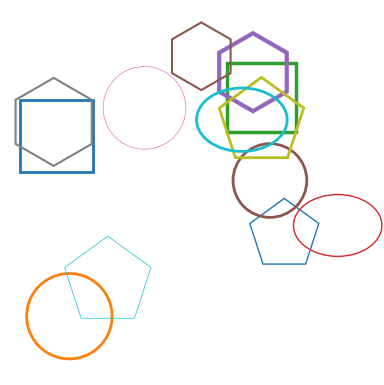[{"shape": "pentagon", "thickness": 1, "radius": 0.47, "center": [0.738, 0.39]}, {"shape": "square", "thickness": 2, "radius": 0.47, "center": [0.146, 0.647]}, {"shape": "circle", "thickness": 2, "radius": 0.55, "center": [0.18, 0.179]}, {"shape": "square", "thickness": 2.5, "radius": 0.45, "center": [0.679, 0.747]}, {"shape": "oval", "thickness": 1, "radius": 0.57, "center": [0.877, 0.414]}, {"shape": "hexagon", "thickness": 3, "radius": 0.51, "center": [0.657, 0.812]}, {"shape": "hexagon", "thickness": 1.5, "radius": 0.44, "center": [0.523, 0.854]}, {"shape": "circle", "thickness": 2, "radius": 0.48, "center": [0.701, 0.531]}, {"shape": "circle", "thickness": 0.5, "radius": 0.54, "center": [0.375, 0.72]}, {"shape": "hexagon", "thickness": 1.5, "radius": 0.57, "center": [0.139, 0.683]}, {"shape": "pentagon", "thickness": 2, "radius": 0.58, "center": [0.679, 0.684]}, {"shape": "pentagon", "thickness": 0.5, "radius": 0.59, "center": [0.28, 0.269]}, {"shape": "oval", "thickness": 2, "radius": 0.59, "center": [0.628, 0.689]}]